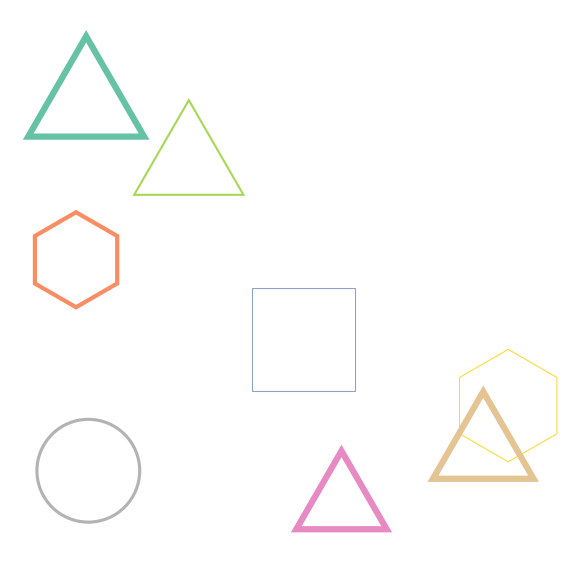[{"shape": "triangle", "thickness": 3, "radius": 0.58, "center": [0.149, 0.821]}, {"shape": "hexagon", "thickness": 2, "radius": 0.41, "center": [0.132, 0.549]}, {"shape": "square", "thickness": 0.5, "radius": 0.45, "center": [0.525, 0.412]}, {"shape": "triangle", "thickness": 3, "radius": 0.45, "center": [0.591, 0.128]}, {"shape": "triangle", "thickness": 1, "radius": 0.55, "center": [0.327, 0.716]}, {"shape": "hexagon", "thickness": 0.5, "radius": 0.49, "center": [0.88, 0.297]}, {"shape": "triangle", "thickness": 3, "radius": 0.5, "center": [0.837, 0.22]}, {"shape": "circle", "thickness": 1.5, "radius": 0.44, "center": [0.153, 0.184]}]